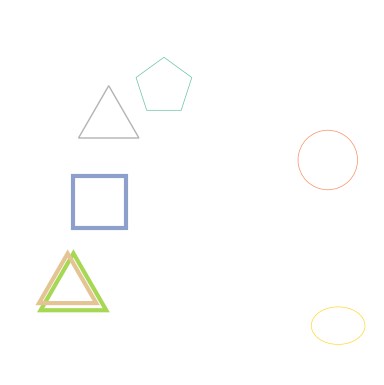[{"shape": "pentagon", "thickness": 0.5, "radius": 0.38, "center": [0.426, 0.775]}, {"shape": "circle", "thickness": 0.5, "radius": 0.39, "center": [0.851, 0.584]}, {"shape": "square", "thickness": 3, "radius": 0.34, "center": [0.259, 0.475]}, {"shape": "triangle", "thickness": 3, "radius": 0.49, "center": [0.191, 0.243]}, {"shape": "oval", "thickness": 0.5, "radius": 0.35, "center": [0.878, 0.154]}, {"shape": "triangle", "thickness": 3, "radius": 0.43, "center": [0.176, 0.256]}, {"shape": "triangle", "thickness": 1, "radius": 0.45, "center": [0.282, 0.687]}]